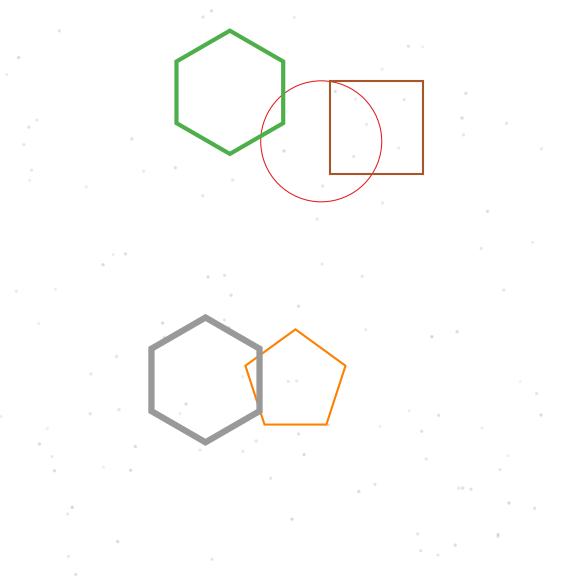[{"shape": "circle", "thickness": 0.5, "radius": 0.52, "center": [0.556, 0.754]}, {"shape": "hexagon", "thickness": 2, "radius": 0.53, "center": [0.398, 0.839]}, {"shape": "pentagon", "thickness": 1, "radius": 0.46, "center": [0.512, 0.338]}, {"shape": "square", "thickness": 1, "radius": 0.4, "center": [0.652, 0.778]}, {"shape": "hexagon", "thickness": 3, "radius": 0.54, "center": [0.356, 0.341]}]